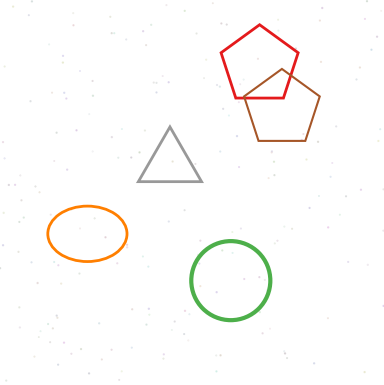[{"shape": "pentagon", "thickness": 2, "radius": 0.53, "center": [0.674, 0.83]}, {"shape": "circle", "thickness": 3, "radius": 0.51, "center": [0.599, 0.271]}, {"shape": "oval", "thickness": 2, "radius": 0.51, "center": [0.227, 0.393]}, {"shape": "pentagon", "thickness": 1.5, "radius": 0.52, "center": [0.732, 0.718]}, {"shape": "triangle", "thickness": 2, "radius": 0.47, "center": [0.441, 0.576]}]